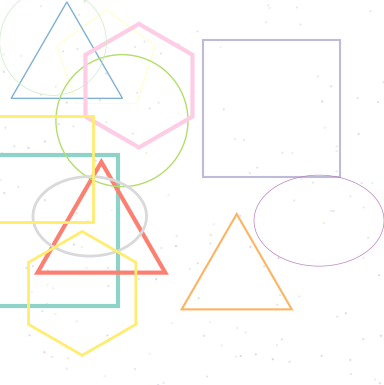[{"shape": "square", "thickness": 3, "radius": 0.98, "center": [0.109, 0.401]}, {"shape": "pentagon", "thickness": 0.5, "radius": 0.67, "center": [0.276, 0.84]}, {"shape": "square", "thickness": 1.5, "radius": 0.89, "center": [0.705, 0.718]}, {"shape": "triangle", "thickness": 3, "radius": 0.96, "center": [0.263, 0.388]}, {"shape": "triangle", "thickness": 1, "radius": 0.83, "center": [0.174, 0.828]}, {"shape": "triangle", "thickness": 1.5, "radius": 0.83, "center": [0.615, 0.279]}, {"shape": "circle", "thickness": 1, "radius": 0.86, "center": [0.317, 0.687]}, {"shape": "hexagon", "thickness": 3, "radius": 0.8, "center": [0.361, 0.777]}, {"shape": "oval", "thickness": 2, "radius": 0.74, "center": [0.233, 0.438]}, {"shape": "oval", "thickness": 0.5, "radius": 0.84, "center": [0.829, 0.427]}, {"shape": "circle", "thickness": 0.5, "radius": 0.69, "center": [0.138, 0.891]}, {"shape": "square", "thickness": 2, "radius": 0.69, "center": [0.103, 0.562]}, {"shape": "hexagon", "thickness": 2, "radius": 0.8, "center": [0.214, 0.238]}]